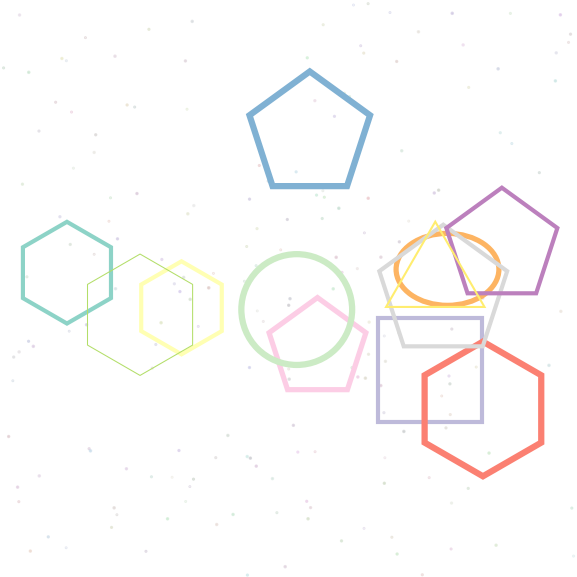[{"shape": "hexagon", "thickness": 2, "radius": 0.44, "center": [0.116, 0.527]}, {"shape": "hexagon", "thickness": 2, "radius": 0.4, "center": [0.314, 0.466]}, {"shape": "square", "thickness": 2, "radius": 0.45, "center": [0.745, 0.358]}, {"shape": "hexagon", "thickness": 3, "radius": 0.58, "center": [0.836, 0.291]}, {"shape": "pentagon", "thickness": 3, "radius": 0.55, "center": [0.536, 0.766]}, {"shape": "oval", "thickness": 2.5, "radius": 0.45, "center": [0.775, 0.533]}, {"shape": "hexagon", "thickness": 0.5, "radius": 0.53, "center": [0.243, 0.454]}, {"shape": "pentagon", "thickness": 2.5, "radius": 0.44, "center": [0.55, 0.396]}, {"shape": "pentagon", "thickness": 2, "radius": 0.58, "center": [0.768, 0.494]}, {"shape": "pentagon", "thickness": 2, "radius": 0.51, "center": [0.869, 0.573]}, {"shape": "circle", "thickness": 3, "radius": 0.48, "center": [0.514, 0.463]}, {"shape": "triangle", "thickness": 1, "radius": 0.49, "center": [0.754, 0.517]}]